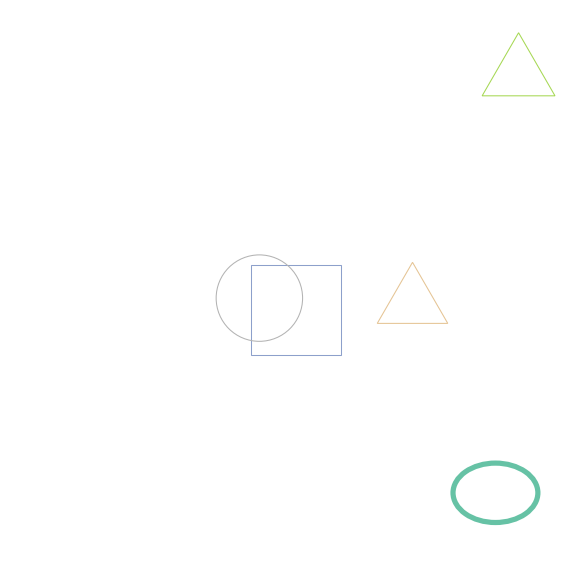[{"shape": "oval", "thickness": 2.5, "radius": 0.37, "center": [0.858, 0.146]}, {"shape": "square", "thickness": 0.5, "radius": 0.39, "center": [0.512, 0.463]}, {"shape": "triangle", "thickness": 0.5, "radius": 0.36, "center": [0.898, 0.87]}, {"shape": "triangle", "thickness": 0.5, "radius": 0.35, "center": [0.714, 0.474]}, {"shape": "circle", "thickness": 0.5, "radius": 0.37, "center": [0.449, 0.483]}]